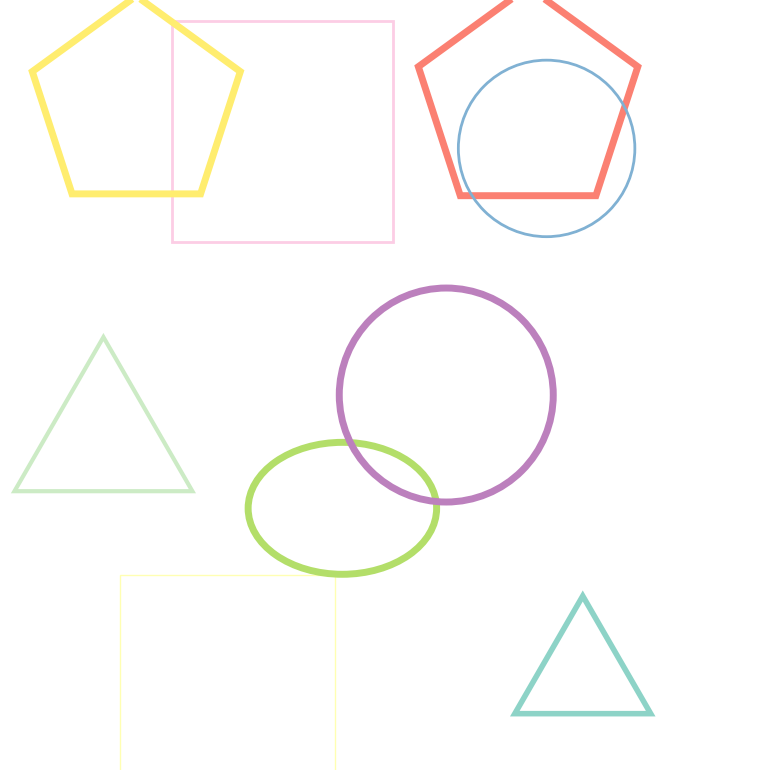[{"shape": "triangle", "thickness": 2, "radius": 0.51, "center": [0.757, 0.124]}, {"shape": "square", "thickness": 0.5, "radius": 0.7, "center": [0.296, 0.114]}, {"shape": "pentagon", "thickness": 2.5, "radius": 0.75, "center": [0.686, 0.867]}, {"shape": "circle", "thickness": 1, "radius": 0.57, "center": [0.71, 0.807]}, {"shape": "oval", "thickness": 2.5, "radius": 0.61, "center": [0.445, 0.34]}, {"shape": "square", "thickness": 1, "radius": 0.72, "center": [0.367, 0.829]}, {"shape": "circle", "thickness": 2.5, "radius": 0.69, "center": [0.58, 0.487]}, {"shape": "triangle", "thickness": 1.5, "radius": 0.67, "center": [0.134, 0.429]}, {"shape": "pentagon", "thickness": 2.5, "radius": 0.71, "center": [0.177, 0.863]}]